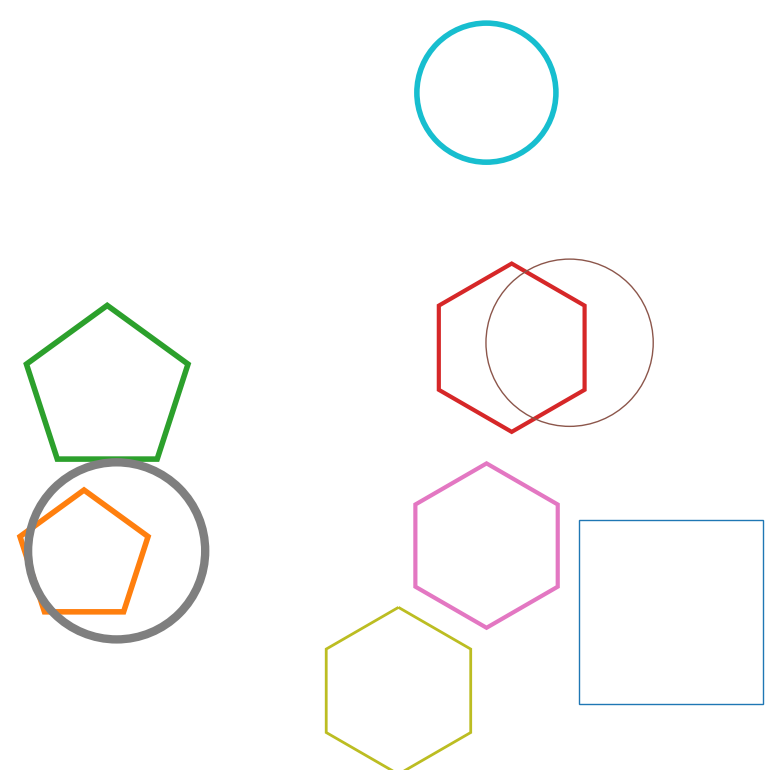[{"shape": "square", "thickness": 0.5, "radius": 0.6, "center": [0.872, 0.206]}, {"shape": "pentagon", "thickness": 2, "radius": 0.44, "center": [0.109, 0.276]}, {"shape": "pentagon", "thickness": 2, "radius": 0.55, "center": [0.139, 0.493]}, {"shape": "hexagon", "thickness": 1.5, "radius": 0.55, "center": [0.665, 0.548]}, {"shape": "circle", "thickness": 0.5, "radius": 0.54, "center": [0.74, 0.555]}, {"shape": "hexagon", "thickness": 1.5, "radius": 0.53, "center": [0.632, 0.291]}, {"shape": "circle", "thickness": 3, "radius": 0.57, "center": [0.151, 0.285]}, {"shape": "hexagon", "thickness": 1, "radius": 0.54, "center": [0.517, 0.103]}, {"shape": "circle", "thickness": 2, "radius": 0.45, "center": [0.632, 0.88]}]